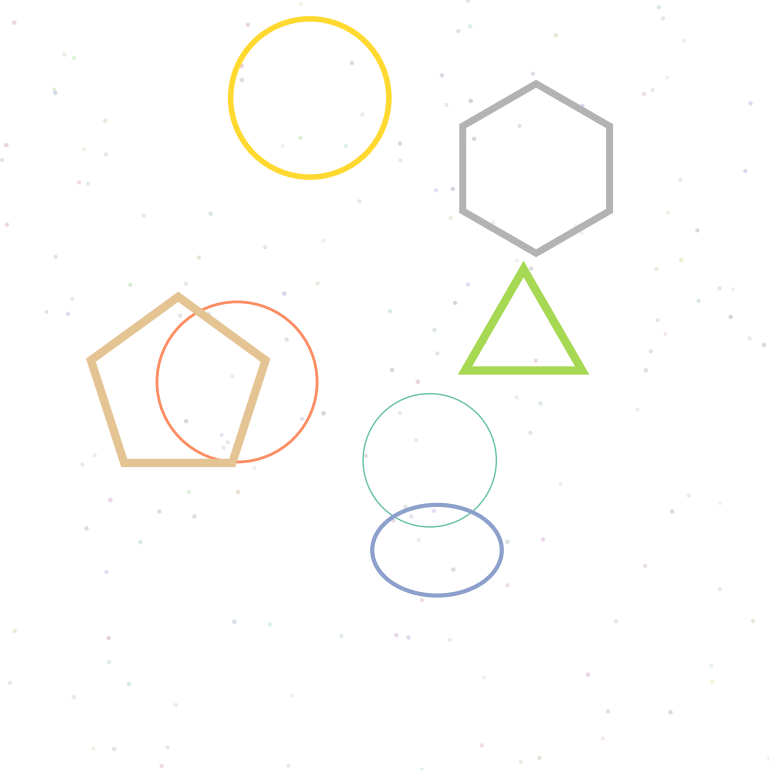[{"shape": "circle", "thickness": 0.5, "radius": 0.43, "center": [0.558, 0.402]}, {"shape": "circle", "thickness": 1, "radius": 0.52, "center": [0.308, 0.504]}, {"shape": "oval", "thickness": 1.5, "radius": 0.42, "center": [0.568, 0.285]}, {"shape": "triangle", "thickness": 3, "radius": 0.44, "center": [0.68, 0.563]}, {"shape": "circle", "thickness": 2, "radius": 0.51, "center": [0.402, 0.873]}, {"shape": "pentagon", "thickness": 3, "radius": 0.6, "center": [0.231, 0.495]}, {"shape": "hexagon", "thickness": 2.5, "radius": 0.55, "center": [0.696, 0.781]}]